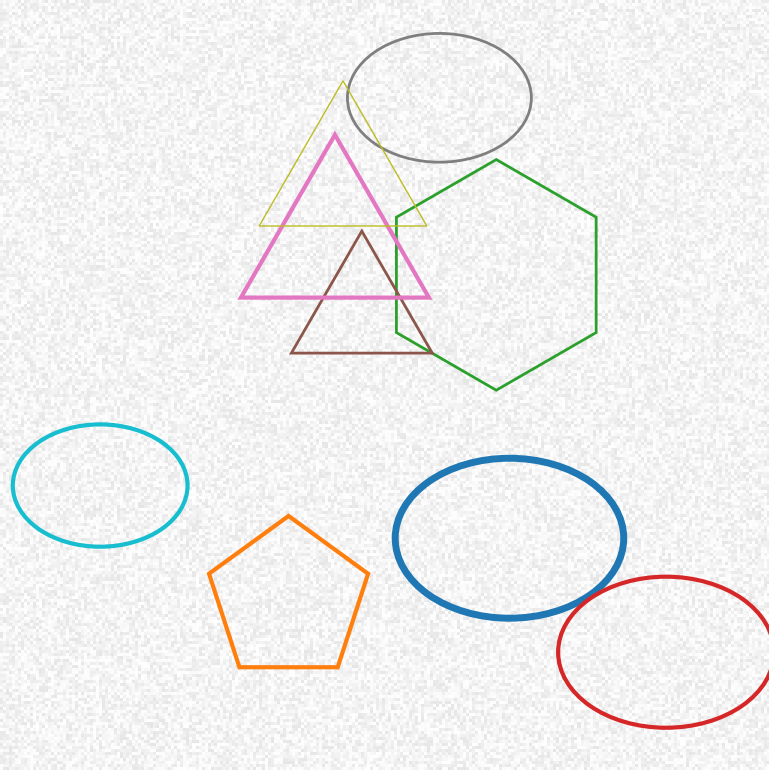[{"shape": "oval", "thickness": 2.5, "radius": 0.74, "center": [0.662, 0.301]}, {"shape": "pentagon", "thickness": 1.5, "radius": 0.54, "center": [0.375, 0.221]}, {"shape": "hexagon", "thickness": 1, "radius": 0.75, "center": [0.645, 0.643]}, {"shape": "oval", "thickness": 1.5, "radius": 0.7, "center": [0.865, 0.153]}, {"shape": "triangle", "thickness": 1, "radius": 0.53, "center": [0.47, 0.594]}, {"shape": "triangle", "thickness": 1.5, "radius": 0.7, "center": [0.435, 0.684]}, {"shape": "oval", "thickness": 1, "radius": 0.6, "center": [0.571, 0.873]}, {"shape": "triangle", "thickness": 0.5, "radius": 0.63, "center": [0.445, 0.769]}, {"shape": "oval", "thickness": 1.5, "radius": 0.57, "center": [0.13, 0.369]}]